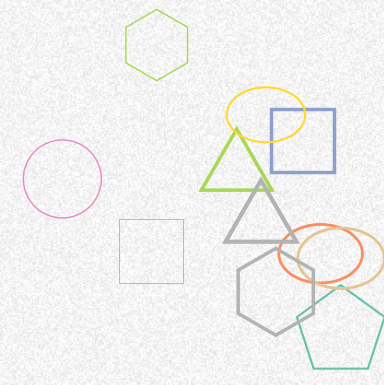[{"shape": "square", "thickness": 0.5, "radius": 0.41, "center": [0.392, 0.348]}, {"shape": "pentagon", "thickness": 1.5, "radius": 0.6, "center": [0.885, 0.139]}, {"shape": "oval", "thickness": 2, "radius": 0.54, "center": [0.833, 0.341]}, {"shape": "square", "thickness": 2.5, "radius": 0.41, "center": [0.786, 0.635]}, {"shape": "circle", "thickness": 1, "radius": 0.51, "center": [0.162, 0.535]}, {"shape": "triangle", "thickness": 2.5, "radius": 0.53, "center": [0.615, 0.559]}, {"shape": "hexagon", "thickness": 1, "radius": 0.46, "center": [0.407, 0.883]}, {"shape": "oval", "thickness": 1.5, "radius": 0.51, "center": [0.691, 0.702]}, {"shape": "oval", "thickness": 2, "radius": 0.56, "center": [0.886, 0.329]}, {"shape": "triangle", "thickness": 3, "radius": 0.53, "center": [0.678, 0.425]}, {"shape": "hexagon", "thickness": 2.5, "radius": 0.56, "center": [0.716, 0.242]}]